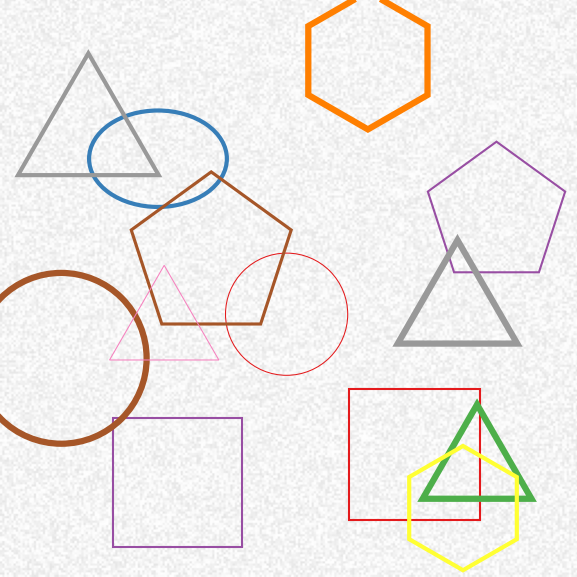[{"shape": "square", "thickness": 1, "radius": 0.57, "center": [0.718, 0.213]}, {"shape": "circle", "thickness": 0.5, "radius": 0.53, "center": [0.496, 0.455]}, {"shape": "oval", "thickness": 2, "radius": 0.6, "center": [0.274, 0.724]}, {"shape": "triangle", "thickness": 3, "radius": 0.54, "center": [0.826, 0.19]}, {"shape": "square", "thickness": 1, "radius": 0.56, "center": [0.308, 0.163]}, {"shape": "pentagon", "thickness": 1, "radius": 0.63, "center": [0.86, 0.629]}, {"shape": "hexagon", "thickness": 3, "radius": 0.6, "center": [0.637, 0.894]}, {"shape": "hexagon", "thickness": 2, "radius": 0.54, "center": [0.802, 0.119]}, {"shape": "pentagon", "thickness": 1.5, "radius": 0.73, "center": [0.366, 0.556]}, {"shape": "circle", "thickness": 3, "radius": 0.74, "center": [0.106, 0.379]}, {"shape": "triangle", "thickness": 0.5, "radius": 0.55, "center": [0.284, 0.43]}, {"shape": "triangle", "thickness": 3, "radius": 0.6, "center": [0.792, 0.464]}, {"shape": "triangle", "thickness": 2, "radius": 0.7, "center": [0.153, 0.766]}]